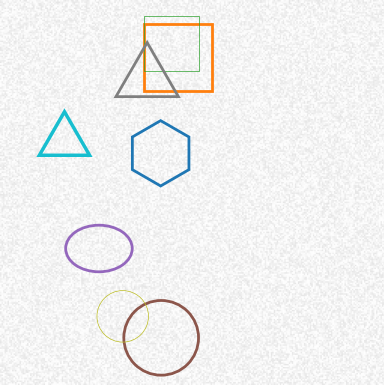[{"shape": "hexagon", "thickness": 2, "radius": 0.42, "center": [0.417, 0.602]}, {"shape": "square", "thickness": 2, "radius": 0.44, "center": [0.462, 0.851]}, {"shape": "square", "thickness": 0.5, "radius": 0.36, "center": [0.446, 0.887]}, {"shape": "oval", "thickness": 2, "radius": 0.43, "center": [0.257, 0.355]}, {"shape": "circle", "thickness": 2, "radius": 0.49, "center": [0.419, 0.123]}, {"shape": "triangle", "thickness": 2, "radius": 0.47, "center": [0.382, 0.796]}, {"shape": "circle", "thickness": 0.5, "radius": 0.33, "center": [0.319, 0.178]}, {"shape": "triangle", "thickness": 2.5, "radius": 0.38, "center": [0.167, 0.634]}]